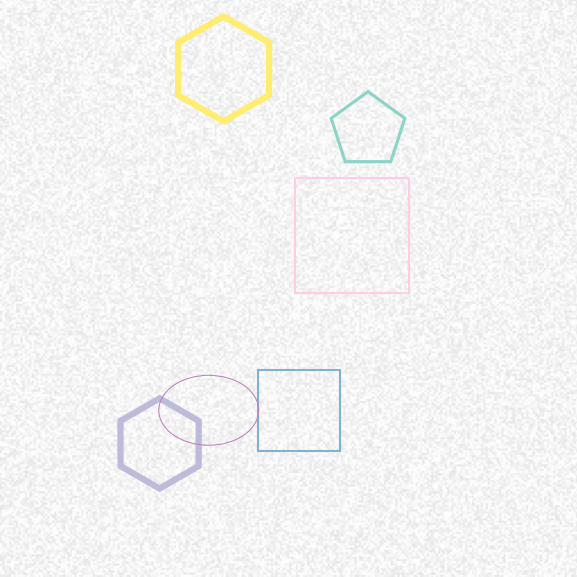[{"shape": "pentagon", "thickness": 1.5, "radius": 0.34, "center": [0.637, 0.773]}, {"shape": "hexagon", "thickness": 3, "radius": 0.39, "center": [0.276, 0.231]}, {"shape": "square", "thickness": 1, "radius": 0.35, "center": [0.518, 0.288]}, {"shape": "square", "thickness": 1, "radius": 0.49, "center": [0.61, 0.591]}, {"shape": "oval", "thickness": 0.5, "radius": 0.43, "center": [0.361, 0.289]}, {"shape": "hexagon", "thickness": 3, "radius": 0.45, "center": [0.387, 0.88]}]